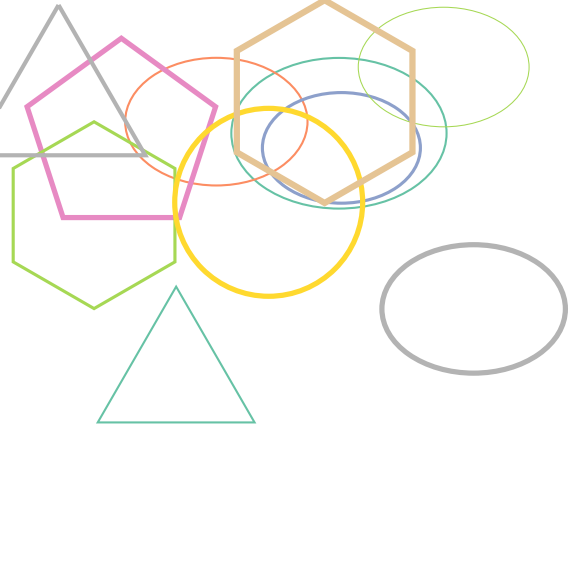[{"shape": "triangle", "thickness": 1, "radius": 0.78, "center": [0.305, 0.346]}, {"shape": "oval", "thickness": 1, "radius": 0.93, "center": [0.587, 0.768]}, {"shape": "oval", "thickness": 1, "radius": 0.79, "center": [0.375, 0.788]}, {"shape": "oval", "thickness": 1.5, "radius": 0.68, "center": [0.591, 0.743]}, {"shape": "pentagon", "thickness": 2.5, "radius": 0.86, "center": [0.21, 0.761]}, {"shape": "oval", "thickness": 0.5, "radius": 0.74, "center": [0.768, 0.883]}, {"shape": "hexagon", "thickness": 1.5, "radius": 0.81, "center": [0.163, 0.627]}, {"shape": "circle", "thickness": 2.5, "radius": 0.81, "center": [0.465, 0.649]}, {"shape": "hexagon", "thickness": 3, "radius": 0.88, "center": [0.562, 0.823]}, {"shape": "triangle", "thickness": 2, "radius": 0.87, "center": [0.101, 0.817]}, {"shape": "oval", "thickness": 2.5, "radius": 0.79, "center": [0.82, 0.464]}]